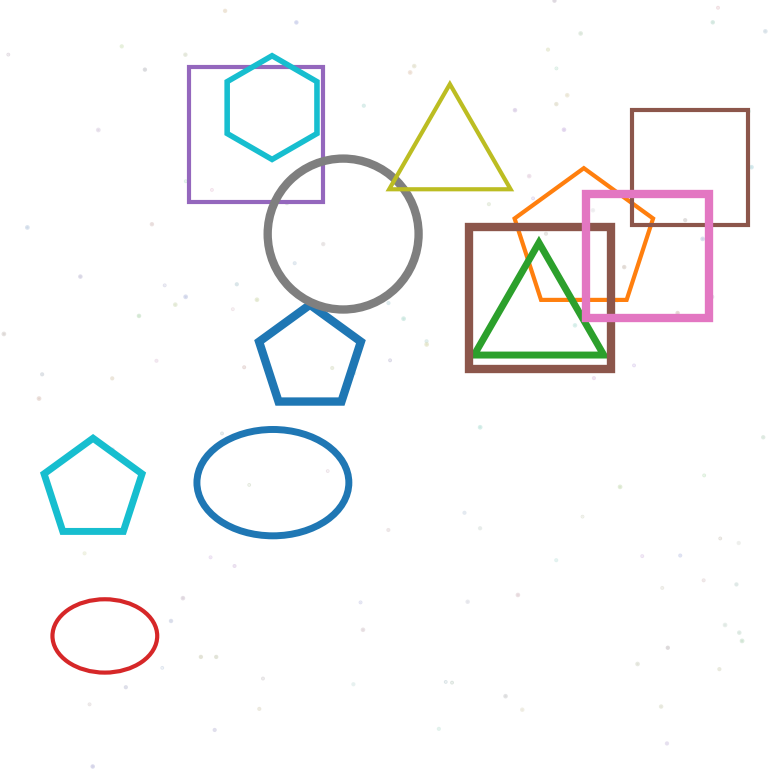[{"shape": "pentagon", "thickness": 3, "radius": 0.35, "center": [0.403, 0.535]}, {"shape": "oval", "thickness": 2.5, "radius": 0.49, "center": [0.354, 0.373]}, {"shape": "pentagon", "thickness": 1.5, "radius": 0.47, "center": [0.758, 0.687]}, {"shape": "triangle", "thickness": 2.5, "radius": 0.49, "center": [0.7, 0.588]}, {"shape": "oval", "thickness": 1.5, "radius": 0.34, "center": [0.136, 0.174]}, {"shape": "square", "thickness": 1.5, "radius": 0.44, "center": [0.333, 0.825]}, {"shape": "square", "thickness": 3, "radius": 0.46, "center": [0.701, 0.612]}, {"shape": "square", "thickness": 1.5, "radius": 0.37, "center": [0.896, 0.782]}, {"shape": "square", "thickness": 3, "radius": 0.4, "center": [0.841, 0.668]}, {"shape": "circle", "thickness": 3, "radius": 0.49, "center": [0.446, 0.696]}, {"shape": "triangle", "thickness": 1.5, "radius": 0.46, "center": [0.584, 0.8]}, {"shape": "hexagon", "thickness": 2, "radius": 0.34, "center": [0.353, 0.86]}, {"shape": "pentagon", "thickness": 2.5, "radius": 0.33, "center": [0.121, 0.364]}]